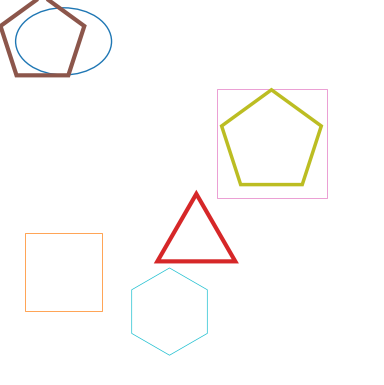[{"shape": "oval", "thickness": 1, "radius": 0.62, "center": [0.165, 0.893]}, {"shape": "square", "thickness": 0.5, "radius": 0.5, "center": [0.165, 0.293]}, {"shape": "triangle", "thickness": 3, "radius": 0.58, "center": [0.51, 0.38]}, {"shape": "pentagon", "thickness": 3, "radius": 0.57, "center": [0.11, 0.897]}, {"shape": "square", "thickness": 0.5, "radius": 0.71, "center": [0.706, 0.627]}, {"shape": "pentagon", "thickness": 2.5, "radius": 0.68, "center": [0.705, 0.631]}, {"shape": "hexagon", "thickness": 0.5, "radius": 0.57, "center": [0.44, 0.191]}]